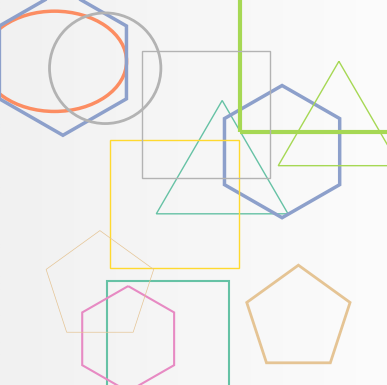[{"shape": "triangle", "thickness": 1, "radius": 0.98, "center": [0.573, 0.543]}, {"shape": "square", "thickness": 1.5, "radius": 0.79, "center": [0.434, 0.112]}, {"shape": "oval", "thickness": 2.5, "radius": 0.93, "center": [0.141, 0.841]}, {"shape": "hexagon", "thickness": 2.5, "radius": 0.86, "center": [0.728, 0.606]}, {"shape": "hexagon", "thickness": 2.5, "radius": 0.95, "center": [0.162, 0.838]}, {"shape": "hexagon", "thickness": 1.5, "radius": 0.68, "center": [0.331, 0.12]}, {"shape": "square", "thickness": 3, "radius": 0.99, "center": [0.816, 0.855]}, {"shape": "triangle", "thickness": 1, "radius": 0.9, "center": [0.875, 0.66]}, {"shape": "square", "thickness": 1, "radius": 0.83, "center": [0.45, 0.47]}, {"shape": "pentagon", "thickness": 2, "radius": 0.7, "center": [0.77, 0.171]}, {"shape": "pentagon", "thickness": 0.5, "radius": 0.73, "center": [0.258, 0.255]}, {"shape": "circle", "thickness": 2, "radius": 0.72, "center": [0.271, 0.823]}, {"shape": "square", "thickness": 1, "radius": 0.83, "center": [0.532, 0.702]}]